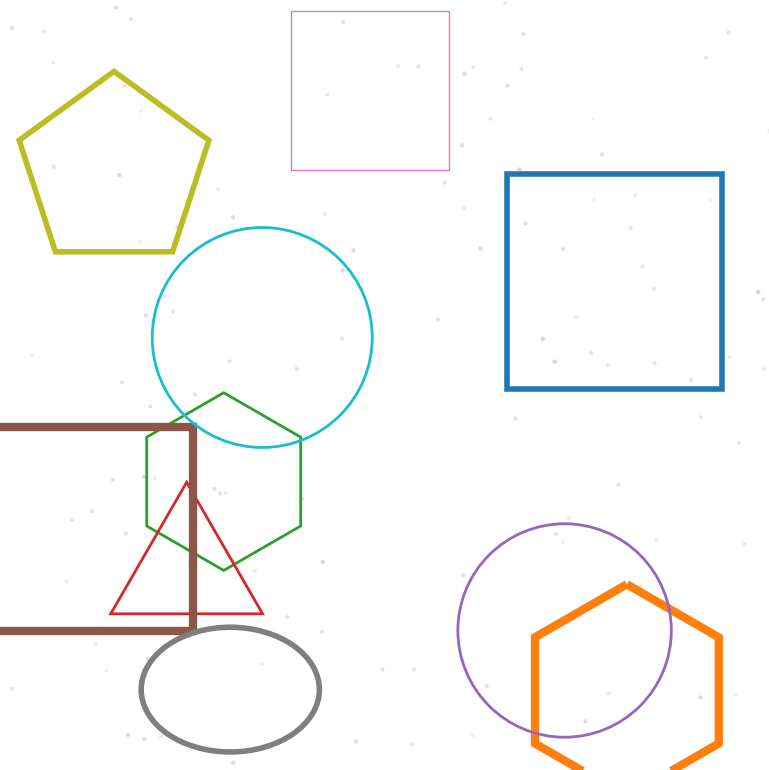[{"shape": "square", "thickness": 2, "radius": 0.7, "center": [0.798, 0.634]}, {"shape": "hexagon", "thickness": 3, "radius": 0.69, "center": [0.814, 0.103]}, {"shape": "hexagon", "thickness": 1, "radius": 0.58, "center": [0.291, 0.375]}, {"shape": "triangle", "thickness": 1, "radius": 0.57, "center": [0.242, 0.26]}, {"shape": "circle", "thickness": 1, "radius": 0.69, "center": [0.733, 0.181]}, {"shape": "square", "thickness": 3, "radius": 0.66, "center": [0.118, 0.313]}, {"shape": "square", "thickness": 0.5, "radius": 0.51, "center": [0.48, 0.883]}, {"shape": "oval", "thickness": 2, "radius": 0.58, "center": [0.299, 0.104]}, {"shape": "pentagon", "thickness": 2, "radius": 0.65, "center": [0.148, 0.778]}, {"shape": "circle", "thickness": 1, "radius": 0.71, "center": [0.341, 0.562]}]